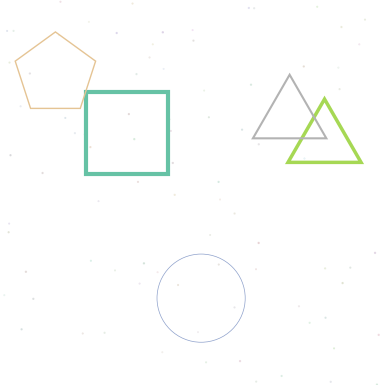[{"shape": "square", "thickness": 3, "radius": 0.54, "center": [0.33, 0.654]}, {"shape": "circle", "thickness": 0.5, "radius": 0.57, "center": [0.522, 0.226]}, {"shape": "triangle", "thickness": 2.5, "radius": 0.55, "center": [0.843, 0.633]}, {"shape": "pentagon", "thickness": 1, "radius": 0.55, "center": [0.144, 0.807]}, {"shape": "triangle", "thickness": 1.5, "radius": 0.55, "center": [0.752, 0.696]}]